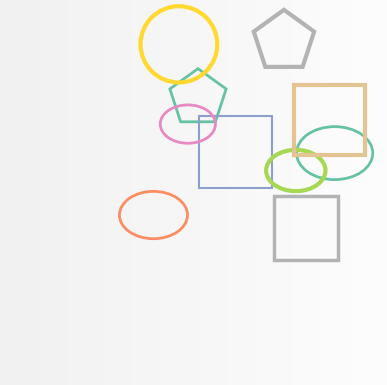[{"shape": "pentagon", "thickness": 2, "radius": 0.38, "center": [0.511, 0.745]}, {"shape": "oval", "thickness": 2, "radius": 0.49, "center": [0.864, 0.602]}, {"shape": "oval", "thickness": 2, "radius": 0.44, "center": [0.396, 0.441]}, {"shape": "square", "thickness": 1.5, "radius": 0.47, "center": [0.607, 0.606]}, {"shape": "oval", "thickness": 2, "radius": 0.36, "center": [0.485, 0.678]}, {"shape": "oval", "thickness": 3, "radius": 0.38, "center": [0.763, 0.557]}, {"shape": "circle", "thickness": 3, "radius": 0.5, "center": [0.462, 0.885]}, {"shape": "square", "thickness": 3, "radius": 0.46, "center": [0.85, 0.689]}, {"shape": "pentagon", "thickness": 3, "radius": 0.41, "center": [0.733, 0.893]}, {"shape": "square", "thickness": 2.5, "radius": 0.42, "center": [0.789, 0.409]}]